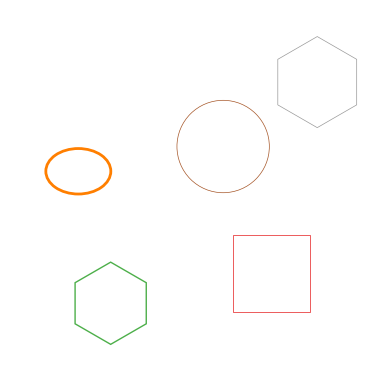[{"shape": "square", "thickness": 0.5, "radius": 0.5, "center": [0.704, 0.29]}, {"shape": "hexagon", "thickness": 1, "radius": 0.53, "center": [0.287, 0.212]}, {"shape": "oval", "thickness": 2, "radius": 0.42, "center": [0.203, 0.555]}, {"shape": "circle", "thickness": 0.5, "radius": 0.6, "center": [0.58, 0.619]}, {"shape": "hexagon", "thickness": 0.5, "radius": 0.59, "center": [0.824, 0.787]}]